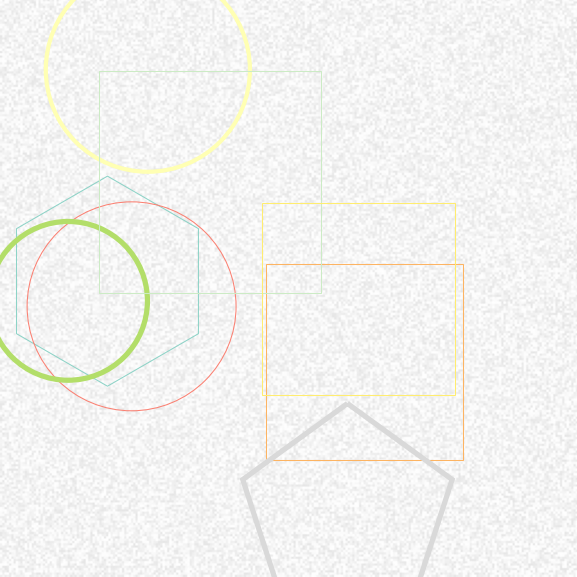[{"shape": "hexagon", "thickness": 0.5, "radius": 0.91, "center": [0.186, 0.512]}, {"shape": "circle", "thickness": 2, "radius": 0.88, "center": [0.256, 0.878]}, {"shape": "circle", "thickness": 0.5, "radius": 0.9, "center": [0.228, 0.469]}, {"shape": "square", "thickness": 0.5, "radius": 0.85, "center": [0.631, 0.373]}, {"shape": "circle", "thickness": 2.5, "radius": 0.69, "center": [0.118, 0.478]}, {"shape": "pentagon", "thickness": 2.5, "radius": 0.95, "center": [0.602, 0.11]}, {"shape": "square", "thickness": 0.5, "radius": 0.96, "center": [0.363, 0.683]}, {"shape": "square", "thickness": 0.5, "radius": 0.83, "center": [0.621, 0.482]}]